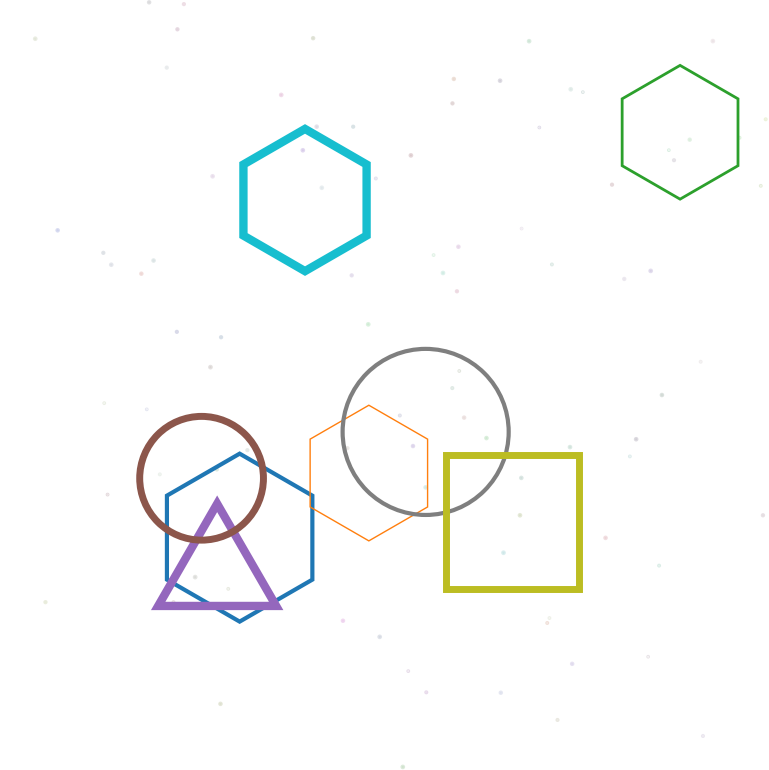[{"shape": "hexagon", "thickness": 1.5, "radius": 0.55, "center": [0.311, 0.302]}, {"shape": "hexagon", "thickness": 0.5, "radius": 0.44, "center": [0.479, 0.386]}, {"shape": "hexagon", "thickness": 1, "radius": 0.43, "center": [0.883, 0.828]}, {"shape": "triangle", "thickness": 3, "radius": 0.44, "center": [0.282, 0.257]}, {"shape": "circle", "thickness": 2.5, "radius": 0.4, "center": [0.262, 0.379]}, {"shape": "circle", "thickness": 1.5, "radius": 0.54, "center": [0.553, 0.439]}, {"shape": "square", "thickness": 2.5, "radius": 0.43, "center": [0.666, 0.322]}, {"shape": "hexagon", "thickness": 3, "radius": 0.46, "center": [0.396, 0.74]}]